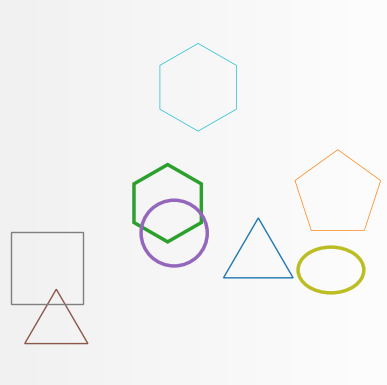[{"shape": "triangle", "thickness": 1, "radius": 0.52, "center": [0.667, 0.33]}, {"shape": "pentagon", "thickness": 0.5, "radius": 0.58, "center": [0.872, 0.495]}, {"shape": "hexagon", "thickness": 2.5, "radius": 0.5, "center": [0.433, 0.472]}, {"shape": "circle", "thickness": 2.5, "radius": 0.43, "center": [0.45, 0.395]}, {"shape": "triangle", "thickness": 1, "radius": 0.47, "center": [0.145, 0.155]}, {"shape": "square", "thickness": 1, "radius": 0.47, "center": [0.121, 0.305]}, {"shape": "oval", "thickness": 2.5, "radius": 0.42, "center": [0.854, 0.299]}, {"shape": "hexagon", "thickness": 0.5, "radius": 0.57, "center": [0.511, 0.773]}]